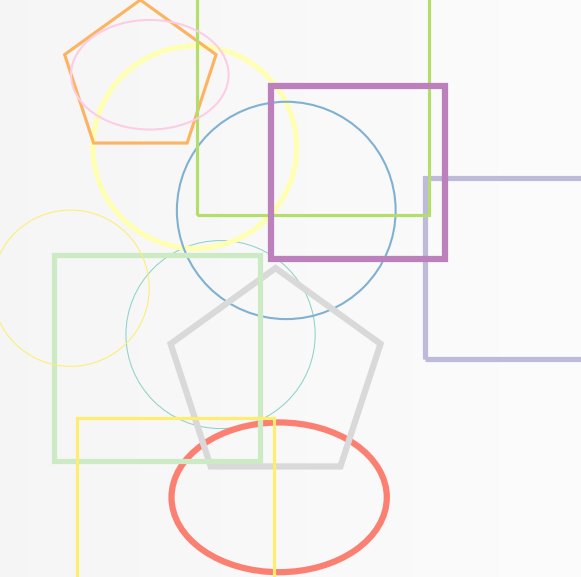[{"shape": "circle", "thickness": 0.5, "radius": 0.81, "center": [0.379, 0.42]}, {"shape": "circle", "thickness": 2.5, "radius": 0.88, "center": [0.335, 0.744]}, {"shape": "square", "thickness": 2.5, "radius": 0.78, "center": [0.887, 0.534]}, {"shape": "oval", "thickness": 3, "radius": 0.93, "center": [0.48, 0.138]}, {"shape": "circle", "thickness": 1, "radius": 0.94, "center": [0.492, 0.635]}, {"shape": "pentagon", "thickness": 1.5, "radius": 0.68, "center": [0.241, 0.862]}, {"shape": "square", "thickness": 1.5, "radius": 1.0, "center": [0.539, 0.827]}, {"shape": "oval", "thickness": 1, "radius": 0.68, "center": [0.258, 0.87]}, {"shape": "pentagon", "thickness": 3, "radius": 0.95, "center": [0.474, 0.345]}, {"shape": "square", "thickness": 3, "radius": 0.75, "center": [0.616, 0.7]}, {"shape": "square", "thickness": 2.5, "radius": 0.89, "center": [0.27, 0.379]}, {"shape": "square", "thickness": 1.5, "radius": 0.85, "center": [0.302, 0.105]}, {"shape": "circle", "thickness": 0.5, "radius": 0.68, "center": [0.121, 0.5]}]